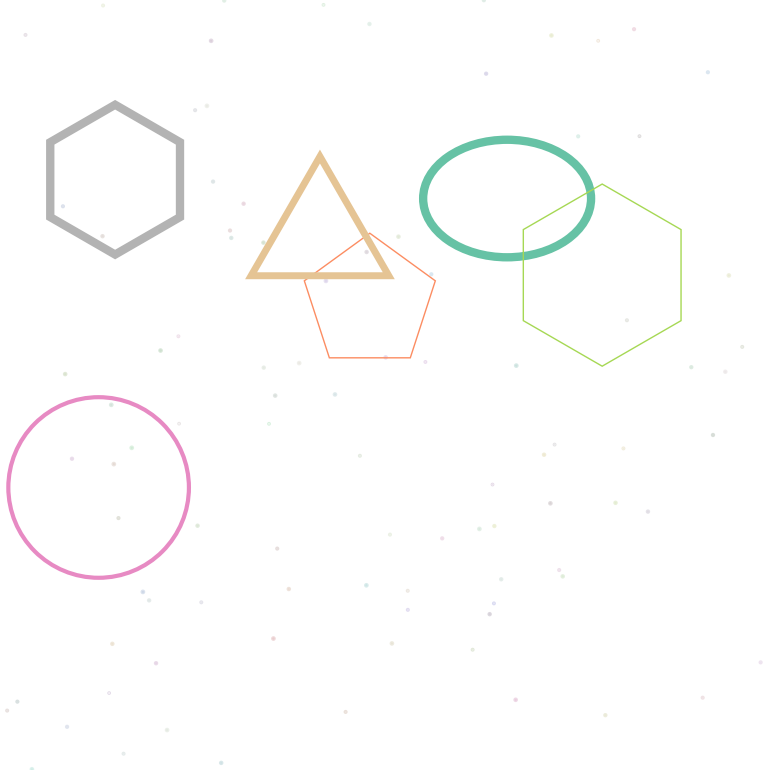[{"shape": "oval", "thickness": 3, "radius": 0.55, "center": [0.659, 0.742]}, {"shape": "pentagon", "thickness": 0.5, "radius": 0.45, "center": [0.48, 0.608]}, {"shape": "circle", "thickness": 1.5, "radius": 0.59, "center": [0.128, 0.367]}, {"shape": "hexagon", "thickness": 0.5, "radius": 0.59, "center": [0.782, 0.643]}, {"shape": "triangle", "thickness": 2.5, "radius": 0.52, "center": [0.416, 0.694]}, {"shape": "hexagon", "thickness": 3, "radius": 0.49, "center": [0.15, 0.767]}]